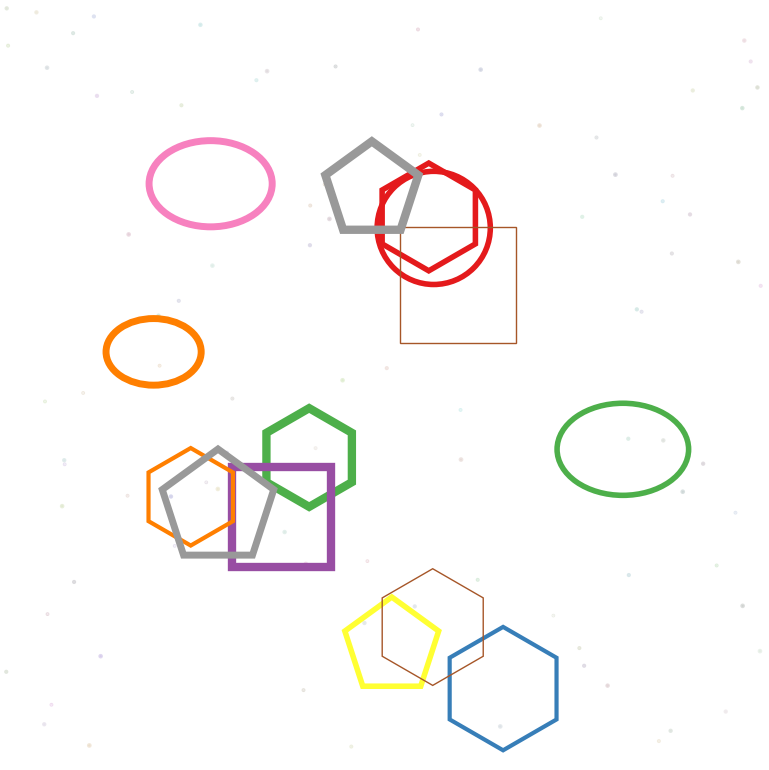[{"shape": "hexagon", "thickness": 2, "radius": 0.35, "center": [0.557, 0.718]}, {"shape": "circle", "thickness": 2, "radius": 0.37, "center": [0.563, 0.704]}, {"shape": "hexagon", "thickness": 1.5, "radius": 0.4, "center": [0.653, 0.106]}, {"shape": "oval", "thickness": 2, "radius": 0.43, "center": [0.809, 0.416]}, {"shape": "hexagon", "thickness": 3, "radius": 0.32, "center": [0.402, 0.406]}, {"shape": "square", "thickness": 3, "radius": 0.32, "center": [0.366, 0.329]}, {"shape": "oval", "thickness": 2.5, "radius": 0.31, "center": [0.199, 0.543]}, {"shape": "hexagon", "thickness": 1.5, "radius": 0.32, "center": [0.248, 0.355]}, {"shape": "pentagon", "thickness": 2, "radius": 0.32, "center": [0.509, 0.161]}, {"shape": "square", "thickness": 0.5, "radius": 0.38, "center": [0.595, 0.63]}, {"shape": "hexagon", "thickness": 0.5, "radius": 0.38, "center": [0.562, 0.186]}, {"shape": "oval", "thickness": 2.5, "radius": 0.4, "center": [0.274, 0.761]}, {"shape": "pentagon", "thickness": 2.5, "radius": 0.38, "center": [0.283, 0.341]}, {"shape": "pentagon", "thickness": 3, "radius": 0.32, "center": [0.483, 0.753]}]